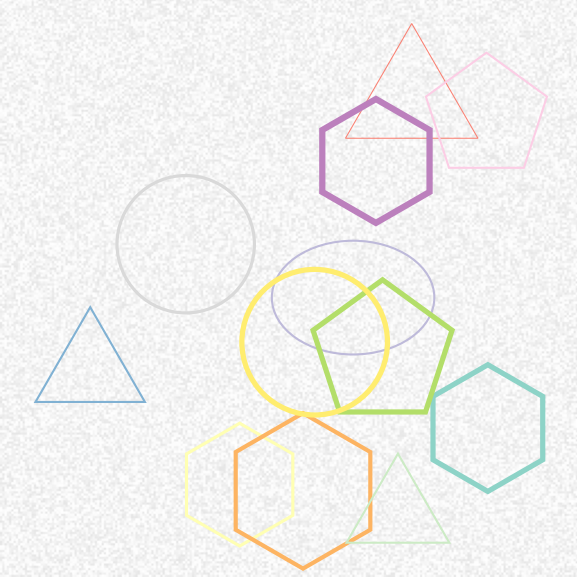[{"shape": "hexagon", "thickness": 2.5, "radius": 0.55, "center": [0.845, 0.258]}, {"shape": "hexagon", "thickness": 1.5, "radius": 0.53, "center": [0.415, 0.16]}, {"shape": "oval", "thickness": 1, "radius": 0.7, "center": [0.611, 0.484]}, {"shape": "triangle", "thickness": 0.5, "radius": 0.66, "center": [0.713, 0.826]}, {"shape": "triangle", "thickness": 1, "radius": 0.55, "center": [0.156, 0.358]}, {"shape": "hexagon", "thickness": 2, "radius": 0.67, "center": [0.525, 0.149]}, {"shape": "pentagon", "thickness": 2.5, "radius": 0.63, "center": [0.662, 0.388]}, {"shape": "pentagon", "thickness": 1, "radius": 0.55, "center": [0.842, 0.798]}, {"shape": "circle", "thickness": 1.5, "radius": 0.59, "center": [0.322, 0.576]}, {"shape": "hexagon", "thickness": 3, "radius": 0.54, "center": [0.651, 0.72]}, {"shape": "triangle", "thickness": 1, "radius": 0.51, "center": [0.689, 0.111]}, {"shape": "circle", "thickness": 2.5, "radius": 0.63, "center": [0.545, 0.407]}]